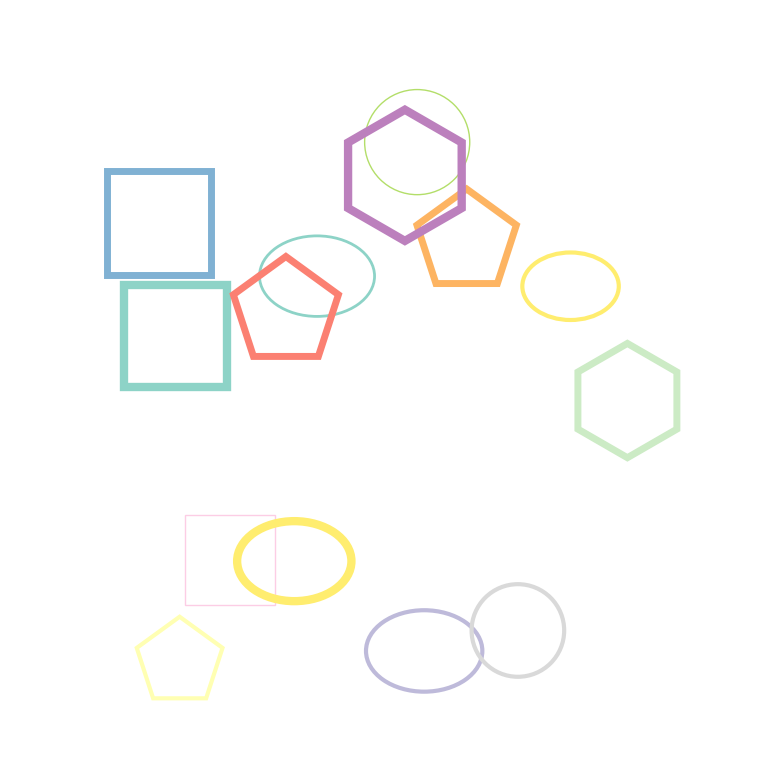[{"shape": "oval", "thickness": 1, "radius": 0.37, "center": [0.412, 0.641]}, {"shape": "square", "thickness": 3, "radius": 0.33, "center": [0.228, 0.564]}, {"shape": "pentagon", "thickness": 1.5, "radius": 0.29, "center": [0.233, 0.14]}, {"shape": "oval", "thickness": 1.5, "radius": 0.38, "center": [0.551, 0.155]}, {"shape": "pentagon", "thickness": 2.5, "radius": 0.36, "center": [0.371, 0.595]}, {"shape": "square", "thickness": 2.5, "radius": 0.34, "center": [0.207, 0.71]}, {"shape": "pentagon", "thickness": 2.5, "radius": 0.34, "center": [0.606, 0.687]}, {"shape": "circle", "thickness": 0.5, "radius": 0.34, "center": [0.542, 0.815]}, {"shape": "square", "thickness": 0.5, "radius": 0.29, "center": [0.299, 0.272]}, {"shape": "circle", "thickness": 1.5, "radius": 0.3, "center": [0.673, 0.181]}, {"shape": "hexagon", "thickness": 3, "radius": 0.43, "center": [0.526, 0.772]}, {"shape": "hexagon", "thickness": 2.5, "radius": 0.37, "center": [0.815, 0.48]}, {"shape": "oval", "thickness": 3, "radius": 0.37, "center": [0.382, 0.271]}, {"shape": "oval", "thickness": 1.5, "radius": 0.31, "center": [0.741, 0.628]}]